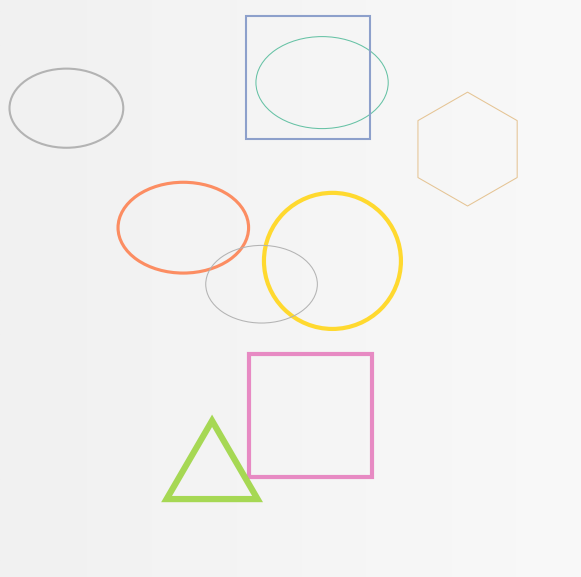[{"shape": "oval", "thickness": 0.5, "radius": 0.57, "center": [0.554, 0.856]}, {"shape": "oval", "thickness": 1.5, "radius": 0.56, "center": [0.315, 0.605]}, {"shape": "square", "thickness": 1, "radius": 0.53, "center": [0.53, 0.865]}, {"shape": "square", "thickness": 2, "radius": 0.53, "center": [0.534, 0.28]}, {"shape": "triangle", "thickness": 3, "radius": 0.45, "center": [0.365, 0.18]}, {"shape": "circle", "thickness": 2, "radius": 0.59, "center": [0.572, 0.547]}, {"shape": "hexagon", "thickness": 0.5, "radius": 0.49, "center": [0.804, 0.741]}, {"shape": "oval", "thickness": 0.5, "radius": 0.48, "center": [0.45, 0.507]}, {"shape": "oval", "thickness": 1, "radius": 0.49, "center": [0.114, 0.812]}]